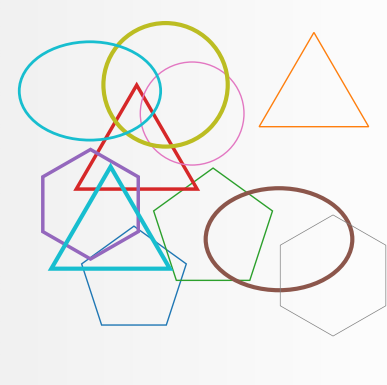[{"shape": "pentagon", "thickness": 1, "radius": 0.71, "center": [0.346, 0.271]}, {"shape": "triangle", "thickness": 1, "radius": 0.82, "center": [0.81, 0.753]}, {"shape": "pentagon", "thickness": 1, "radius": 0.81, "center": [0.55, 0.402]}, {"shape": "triangle", "thickness": 2.5, "radius": 0.9, "center": [0.353, 0.599]}, {"shape": "hexagon", "thickness": 2.5, "radius": 0.71, "center": [0.234, 0.469]}, {"shape": "oval", "thickness": 3, "radius": 0.95, "center": [0.72, 0.379]}, {"shape": "circle", "thickness": 1, "radius": 0.67, "center": [0.496, 0.705]}, {"shape": "hexagon", "thickness": 0.5, "radius": 0.79, "center": [0.859, 0.284]}, {"shape": "circle", "thickness": 3, "radius": 0.8, "center": [0.427, 0.78]}, {"shape": "oval", "thickness": 2, "radius": 0.91, "center": [0.232, 0.764]}, {"shape": "triangle", "thickness": 3, "radius": 0.88, "center": [0.285, 0.39]}]